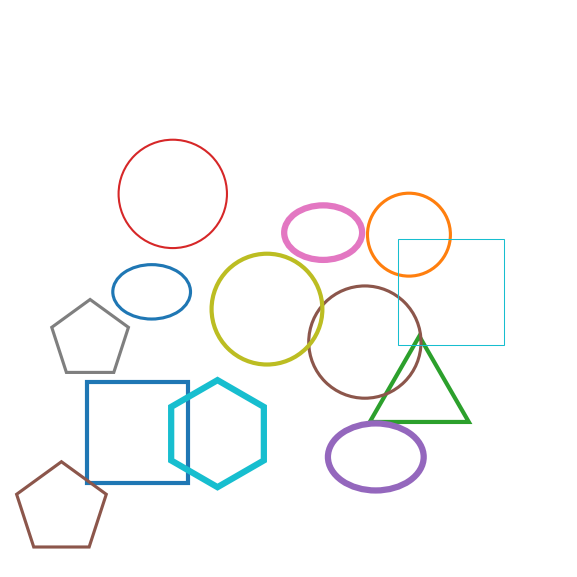[{"shape": "square", "thickness": 2, "radius": 0.44, "center": [0.239, 0.25]}, {"shape": "oval", "thickness": 1.5, "radius": 0.34, "center": [0.263, 0.494]}, {"shape": "circle", "thickness": 1.5, "radius": 0.36, "center": [0.708, 0.593]}, {"shape": "triangle", "thickness": 2, "radius": 0.49, "center": [0.726, 0.318]}, {"shape": "circle", "thickness": 1, "radius": 0.47, "center": [0.299, 0.663]}, {"shape": "oval", "thickness": 3, "radius": 0.41, "center": [0.651, 0.208]}, {"shape": "pentagon", "thickness": 1.5, "radius": 0.41, "center": [0.106, 0.118]}, {"shape": "circle", "thickness": 1.5, "radius": 0.49, "center": [0.632, 0.407]}, {"shape": "oval", "thickness": 3, "radius": 0.34, "center": [0.56, 0.596]}, {"shape": "pentagon", "thickness": 1.5, "radius": 0.35, "center": [0.156, 0.411]}, {"shape": "circle", "thickness": 2, "radius": 0.48, "center": [0.462, 0.464]}, {"shape": "square", "thickness": 0.5, "radius": 0.46, "center": [0.781, 0.494]}, {"shape": "hexagon", "thickness": 3, "radius": 0.46, "center": [0.377, 0.248]}]